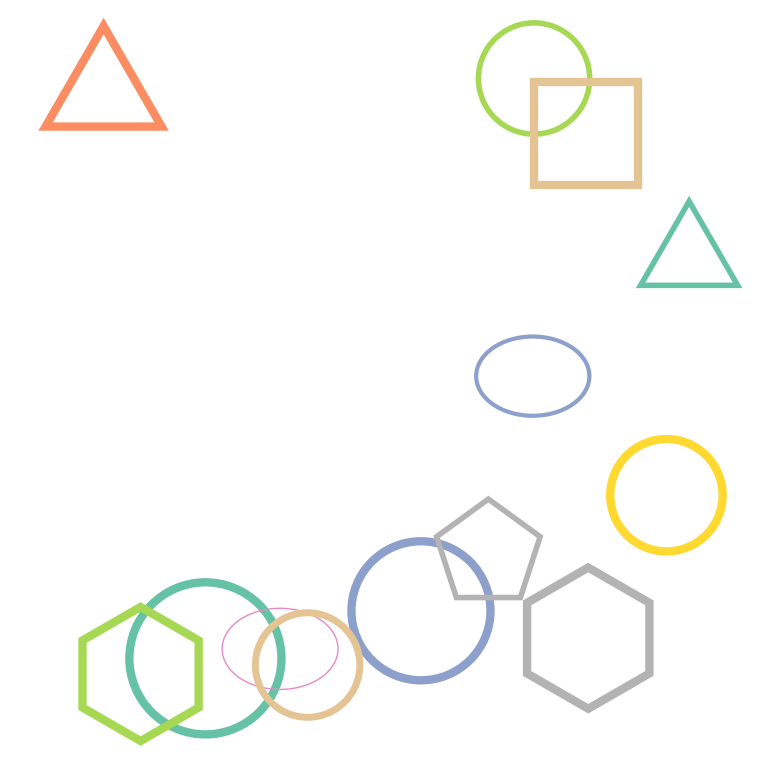[{"shape": "triangle", "thickness": 2, "radius": 0.36, "center": [0.895, 0.666]}, {"shape": "circle", "thickness": 3, "radius": 0.49, "center": [0.267, 0.145]}, {"shape": "triangle", "thickness": 3, "radius": 0.43, "center": [0.135, 0.879]}, {"shape": "circle", "thickness": 3, "radius": 0.45, "center": [0.547, 0.207]}, {"shape": "oval", "thickness": 1.5, "radius": 0.37, "center": [0.692, 0.512]}, {"shape": "oval", "thickness": 0.5, "radius": 0.38, "center": [0.364, 0.157]}, {"shape": "hexagon", "thickness": 3, "radius": 0.44, "center": [0.183, 0.125]}, {"shape": "circle", "thickness": 2, "radius": 0.36, "center": [0.694, 0.898]}, {"shape": "circle", "thickness": 3, "radius": 0.36, "center": [0.866, 0.357]}, {"shape": "square", "thickness": 3, "radius": 0.34, "center": [0.761, 0.827]}, {"shape": "circle", "thickness": 2.5, "radius": 0.34, "center": [0.399, 0.136]}, {"shape": "hexagon", "thickness": 3, "radius": 0.46, "center": [0.764, 0.171]}, {"shape": "pentagon", "thickness": 2, "radius": 0.35, "center": [0.634, 0.281]}]